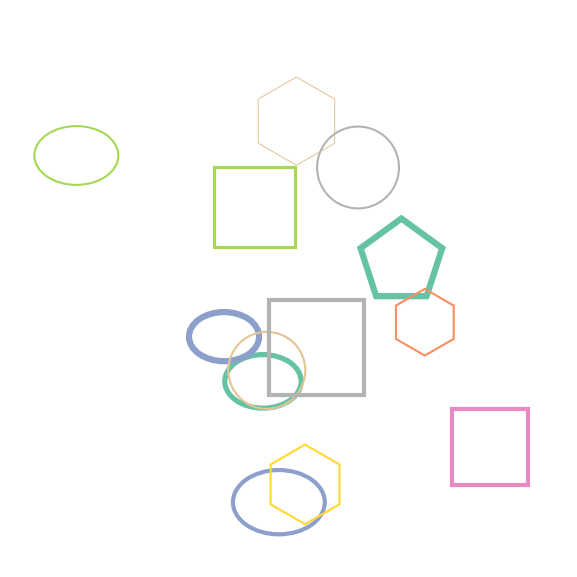[{"shape": "oval", "thickness": 2.5, "radius": 0.33, "center": [0.455, 0.339]}, {"shape": "pentagon", "thickness": 3, "radius": 0.37, "center": [0.695, 0.546]}, {"shape": "hexagon", "thickness": 1, "radius": 0.29, "center": [0.736, 0.441]}, {"shape": "oval", "thickness": 3, "radius": 0.3, "center": [0.388, 0.416]}, {"shape": "oval", "thickness": 2, "radius": 0.4, "center": [0.483, 0.13]}, {"shape": "square", "thickness": 2, "radius": 0.33, "center": [0.849, 0.225]}, {"shape": "square", "thickness": 1.5, "radius": 0.35, "center": [0.441, 0.641]}, {"shape": "oval", "thickness": 1, "radius": 0.36, "center": [0.132, 0.73]}, {"shape": "hexagon", "thickness": 1, "radius": 0.34, "center": [0.528, 0.16]}, {"shape": "circle", "thickness": 1, "radius": 0.33, "center": [0.462, 0.358]}, {"shape": "hexagon", "thickness": 0.5, "radius": 0.38, "center": [0.513, 0.789]}, {"shape": "square", "thickness": 2, "radius": 0.41, "center": [0.548, 0.398]}, {"shape": "circle", "thickness": 1, "radius": 0.35, "center": [0.62, 0.709]}]